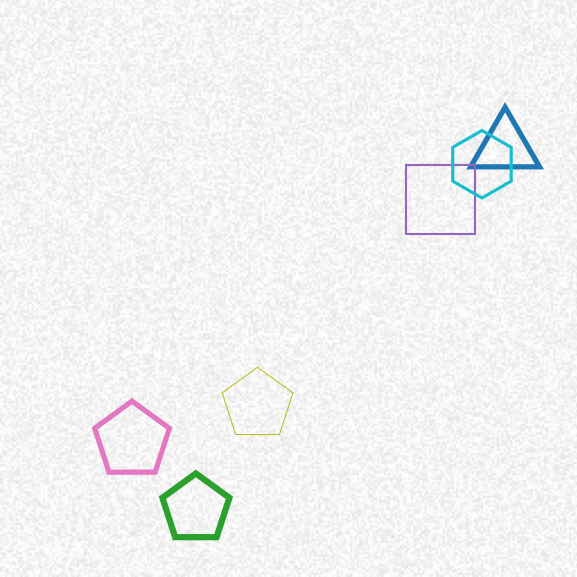[{"shape": "triangle", "thickness": 2.5, "radius": 0.34, "center": [0.875, 0.745]}, {"shape": "pentagon", "thickness": 3, "radius": 0.3, "center": [0.339, 0.118]}, {"shape": "square", "thickness": 1, "radius": 0.3, "center": [0.762, 0.653]}, {"shape": "pentagon", "thickness": 2.5, "radius": 0.34, "center": [0.229, 0.237]}, {"shape": "pentagon", "thickness": 0.5, "radius": 0.32, "center": [0.446, 0.299]}, {"shape": "hexagon", "thickness": 1.5, "radius": 0.29, "center": [0.835, 0.715]}]